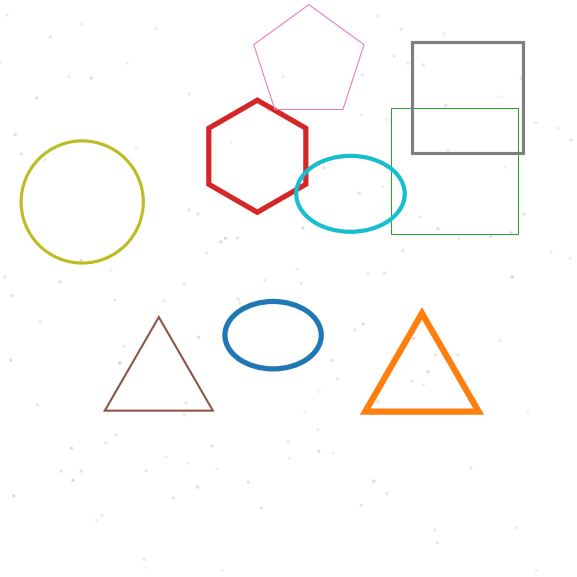[{"shape": "oval", "thickness": 2.5, "radius": 0.42, "center": [0.473, 0.419]}, {"shape": "triangle", "thickness": 3, "radius": 0.57, "center": [0.731, 0.343]}, {"shape": "square", "thickness": 0.5, "radius": 0.55, "center": [0.787, 0.703]}, {"shape": "hexagon", "thickness": 2.5, "radius": 0.49, "center": [0.446, 0.729]}, {"shape": "triangle", "thickness": 1, "radius": 0.54, "center": [0.275, 0.342]}, {"shape": "pentagon", "thickness": 0.5, "radius": 0.5, "center": [0.535, 0.891]}, {"shape": "square", "thickness": 1.5, "radius": 0.48, "center": [0.81, 0.831]}, {"shape": "circle", "thickness": 1.5, "radius": 0.53, "center": [0.142, 0.649]}, {"shape": "oval", "thickness": 2, "radius": 0.47, "center": [0.607, 0.664]}]